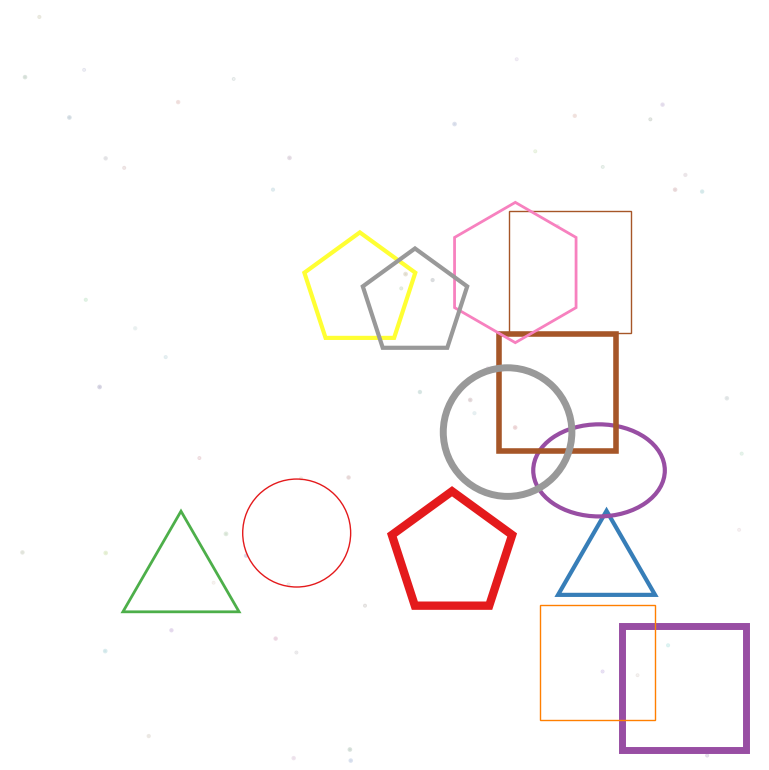[{"shape": "pentagon", "thickness": 3, "radius": 0.41, "center": [0.587, 0.28]}, {"shape": "circle", "thickness": 0.5, "radius": 0.35, "center": [0.385, 0.308]}, {"shape": "triangle", "thickness": 1.5, "radius": 0.36, "center": [0.788, 0.264]}, {"shape": "triangle", "thickness": 1, "radius": 0.44, "center": [0.235, 0.249]}, {"shape": "oval", "thickness": 1.5, "radius": 0.43, "center": [0.778, 0.389]}, {"shape": "square", "thickness": 2.5, "radius": 0.41, "center": [0.888, 0.106]}, {"shape": "square", "thickness": 0.5, "radius": 0.37, "center": [0.776, 0.14]}, {"shape": "pentagon", "thickness": 1.5, "radius": 0.38, "center": [0.467, 0.622]}, {"shape": "square", "thickness": 2, "radius": 0.38, "center": [0.724, 0.491]}, {"shape": "square", "thickness": 0.5, "radius": 0.4, "center": [0.74, 0.647]}, {"shape": "hexagon", "thickness": 1, "radius": 0.46, "center": [0.669, 0.646]}, {"shape": "pentagon", "thickness": 1.5, "radius": 0.36, "center": [0.539, 0.606]}, {"shape": "circle", "thickness": 2.5, "radius": 0.42, "center": [0.659, 0.439]}]